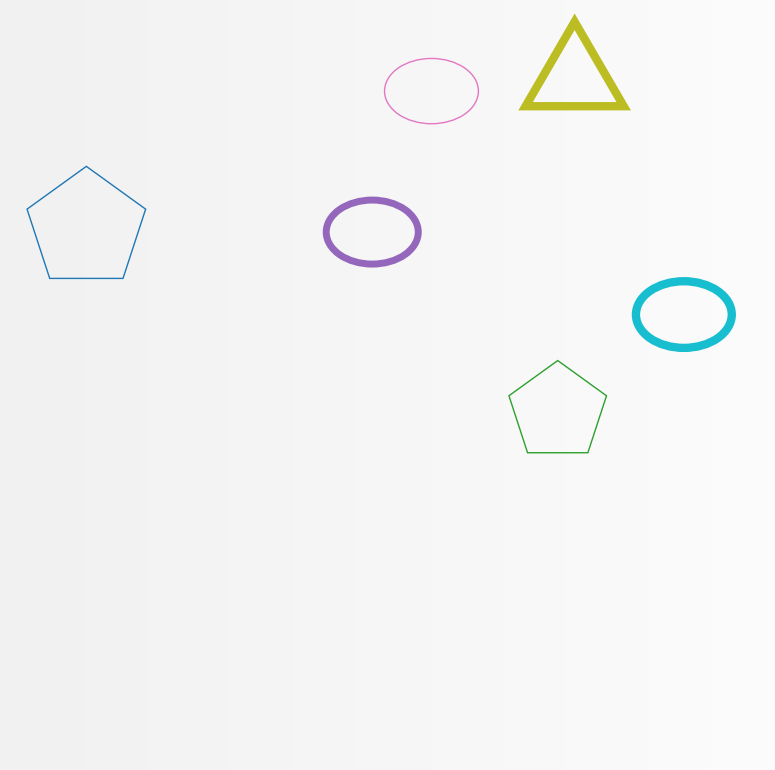[{"shape": "pentagon", "thickness": 0.5, "radius": 0.4, "center": [0.111, 0.704]}, {"shape": "pentagon", "thickness": 0.5, "radius": 0.33, "center": [0.72, 0.466]}, {"shape": "oval", "thickness": 2.5, "radius": 0.3, "center": [0.48, 0.699]}, {"shape": "oval", "thickness": 0.5, "radius": 0.3, "center": [0.557, 0.882]}, {"shape": "triangle", "thickness": 3, "radius": 0.37, "center": [0.741, 0.899]}, {"shape": "oval", "thickness": 3, "radius": 0.31, "center": [0.882, 0.591]}]